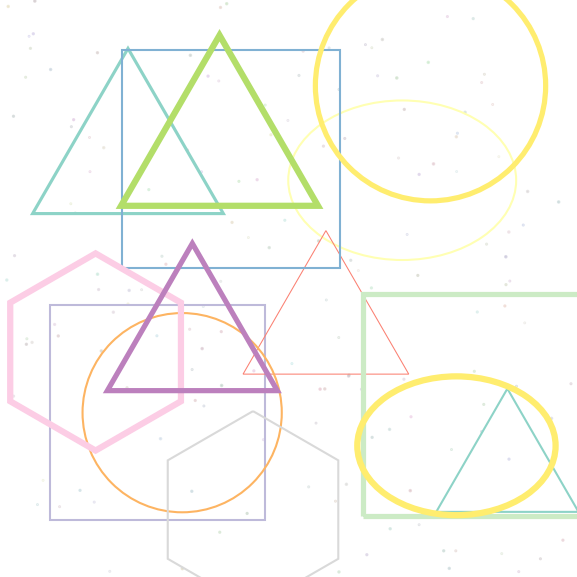[{"shape": "triangle", "thickness": 1.5, "radius": 0.95, "center": [0.222, 0.725]}, {"shape": "triangle", "thickness": 1, "radius": 0.71, "center": [0.879, 0.184]}, {"shape": "oval", "thickness": 1, "radius": 0.99, "center": [0.696, 0.687]}, {"shape": "square", "thickness": 1, "radius": 0.93, "center": [0.273, 0.285]}, {"shape": "triangle", "thickness": 0.5, "radius": 0.83, "center": [0.564, 0.434]}, {"shape": "square", "thickness": 1, "radius": 0.94, "center": [0.401, 0.724]}, {"shape": "circle", "thickness": 1, "radius": 0.86, "center": [0.315, 0.285]}, {"shape": "triangle", "thickness": 3, "radius": 0.98, "center": [0.38, 0.741]}, {"shape": "hexagon", "thickness": 3, "radius": 0.85, "center": [0.166, 0.39]}, {"shape": "hexagon", "thickness": 1, "radius": 0.85, "center": [0.438, 0.117]}, {"shape": "triangle", "thickness": 2.5, "radius": 0.85, "center": [0.333, 0.408]}, {"shape": "square", "thickness": 2.5, "radius": 0.96, "center": [0.82, 0.298]}, {"shape": "circle", "thickness": 2.5, "radius": 1.0, "center": [0.745, 0.851]}, {"shape": "oval", "thickness": 3, "radius": 0.86, "center": [0.79, 0.227]}]